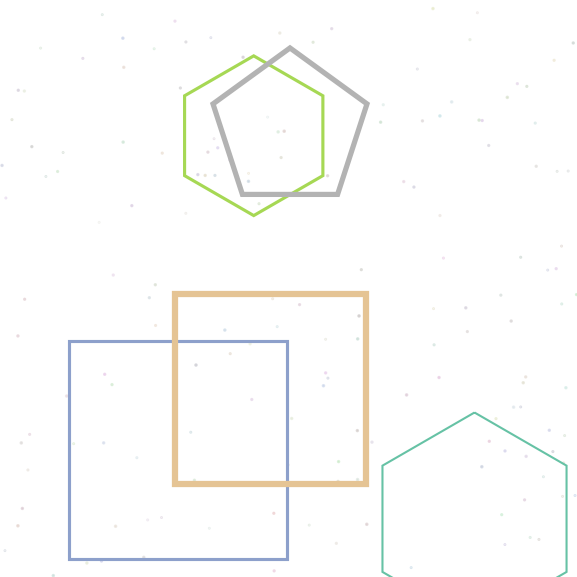[{"shape": "hexagon", "thickness": 1, "radius": 0.92, "center": [0.822, 0.101]}, {"shape": "square", "thickness": 1.5, "radius": 0.94, "center": [0.309, 0.22]}, {"shape": "hexagon", "thickness": 1.5, "radius": 0.69, "center": [0.439, 0.764]}, {"shape": "square", "thickness": 3, "radius": 0.82, "center": [0.468, 0.325]}, {"shape": "pentagon", "thickness": 2.5, "radius": 0.7, "center": [0.502, 0.776]}]